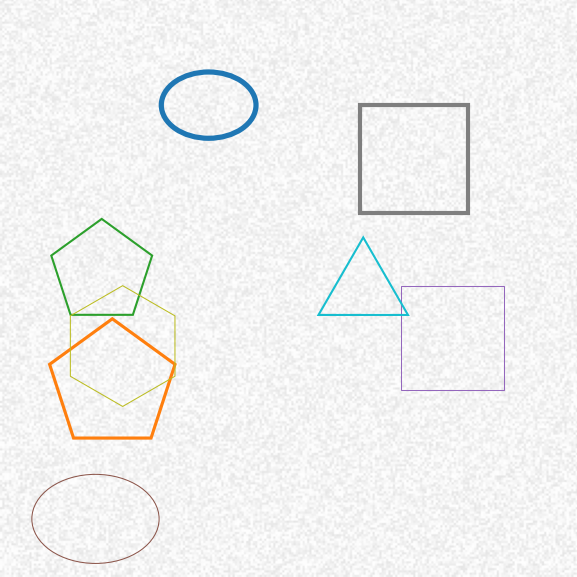[{"shape": "oval", "thickness": 2.5, "radius": 0.41, "center": [0.361, 0.817]}, {"shape": "pentagon", "thickness": 1.5, "radius": 0.57, "center": [0.194, 0.333]}, {"shape": "pentagon", "thickness": 1, "radius": 0.46, "center": [0.176, 0.528]}, {"shape": "square", "thickness": 0.5, "radius": 0.45, "center": [0.784, 0.414]}, {"shape": "oval", "thickness": 0.5, "radius": 0.55, "center": [0.165, 0.101]}, {"shape": "square", "thickness": 2, "radius": 0.47, "center": [0.717, 0.724]}, {"shape": "hexagon", "thickness": 0.5, "radius": 0.52, "center": [0.212, 0.4]}, {"shape": "triangle", "thickness": 1, "radius": 0.45, "center": [0.629, 0.499]}]